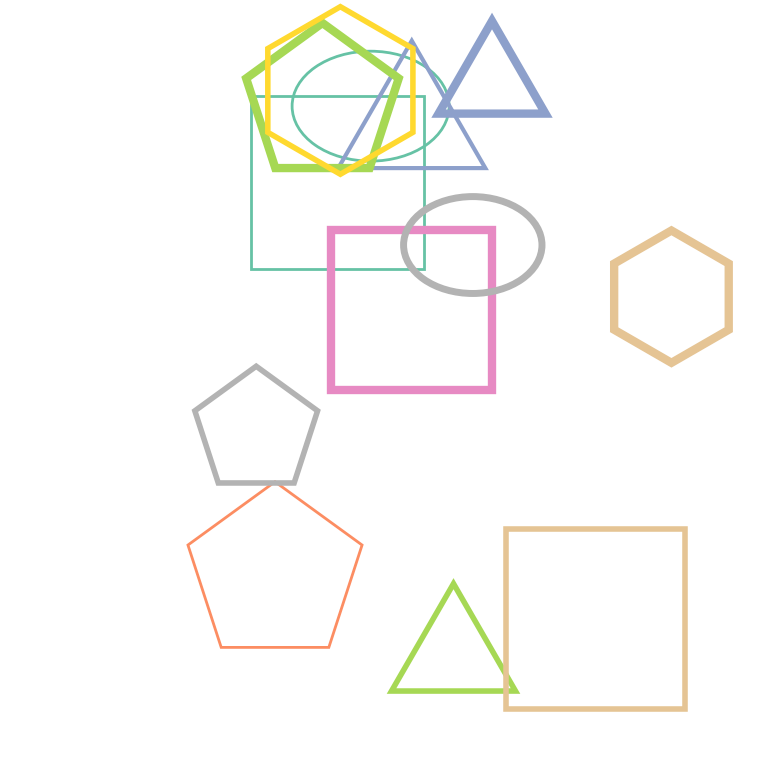[{"shape": "oval", "thickness": 1, "radius": 0.51, "center": [0.481, 0.862]}, {"shape": "square", "thickness": 1, "radius": 0.56, "center": [0.438, 0.763]}, {"shape": "pentagon", "thickness": 1, "radius": 0.59, "center": [0.357, 0.255]}, {"shape": "triangle", "thickness": 3, "radius": 0.4, "center": [0.639, 0.893]}, {"shape": "triangle", "thickness": 1.5, "radius": 0.55, "center": [0.535, 0.837]}, {"shape": "square", "thickness": 3, "radius": 0.52, "center": [0.534, 0.597]}, {"shape": "pentagon", "thickness": 3, "radius": 0.52, "center": [0.419, 0.866]}, {"shape": "triangle", "thickness": 2, "radius": 0.46, "center": [0.589, 0.149]}, {"shape": "hexagon", "thickness": 2, "radius": 0.54, "center": [0.442, 0.883]}, {"shape": "hexagon", "thickness": 3, "radius": 0.43, "center": [0.872, 0.615]}, {"shape": "square", "thickness": 2, "radius": 0.58, "center": [0.774, 0.196]}, {"shape": "pentagon", "thickness": 2, "radius": 0.42, "center": [0.333, 0.441]}, {"shape": "oval", "thickness": 2.5, "radius": 0.45, "center": [0.614, 0.682]}]